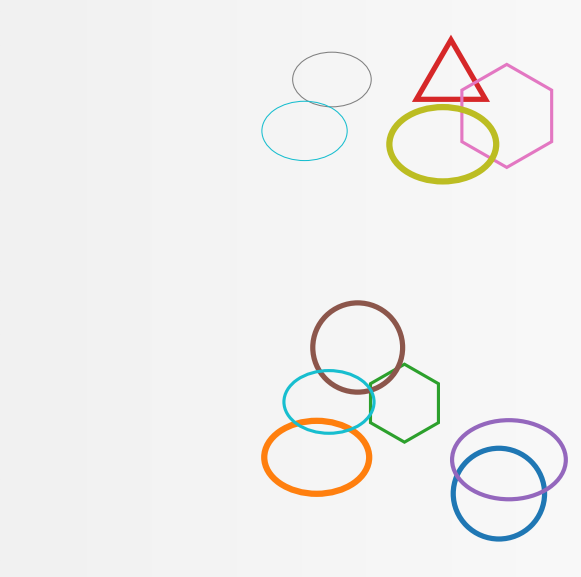[{"shape": "circle", "thickness": 2.5, "radius": 0.39, "center": [0.858, 0.144]}, {"shape": "oval", "thickness": 3, "radius": 0.45, "center": [0.545, 0.207]}, {"shape": "hexagon", "thickness": 1.5, "radius": 0.34, "center": [0.696, 0.301]}, {"shape": "triangle", "thickness": 2.5, "radius": 0.34, "center": [0.776, 0.861]}, {"shape": "oval", "thickness": 2, "radius": 0.49, "center": [0.876, 0.203]}, {"shape": "circle", "thickness": 2.5, "radius": 0.39, "center": [0.615, 0.397]}, {"shape": "hexagon", "thickness": 1.5, "radius": 0.45, "center": [0.872, 0.798]}, {"shape": "oval", "thickness": 0.5, "radius": 0.34, "center": [0.571, 0.861]}, {"shape": "oval", "thickness": 3, "radius": 0.46, "center": [0.762, 0.749]}, {"shape": "oval", "thickness": 0.5, "radius": 0.37, "center": [0.524, 0.772]}, {"shape": "oval", "thickness": 1.5, "radius": 0.39, "center": [0.566, 0.303]}]